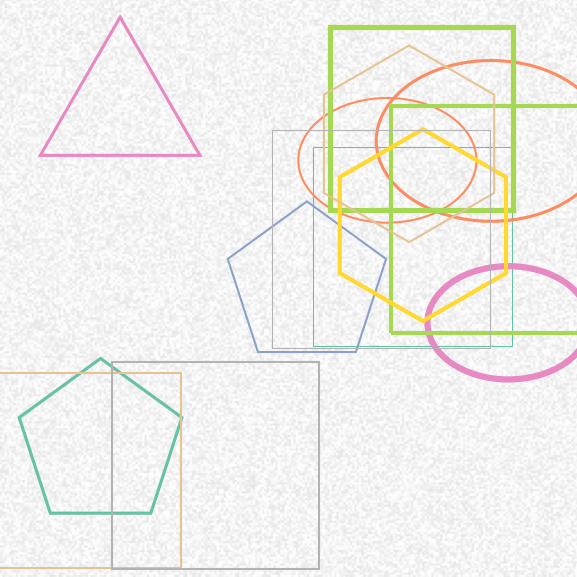[{"shape": "square", "thickness": 0.5, "radius": 0.86, "center": [0.715, 0.573]}, {"shape": "pentagon", "thickness": 1.5, "radius": 0.74, "center": [0.174, 0.23]}, {"shape": "oval", "thickness": 1, "radius": 0.77, "center": [0.671, 0.722]}, {"shape": "oval", "thickness": 1.5, "radius": 0.99, "center": [0.85, 0.755]}, {"shape": "pentagon", "thickness": 1, "radius": 0.72, "center": [0.531, 0.506]}, {"shape": "triangle", "thickness": 1.5, "radius": 0.8, "center": [0.208, 0.81]}, {"shape": "oval", "thickness": 3, "radius": 0.7, "center": [0.88, 0.44]}, {"shape": "square", "thickness": 2, "radius": 0.98, "center": [0.874, 0.619]}, {"shape": "square", "thickness": 2.5, "radius": 0.79, "center": [0.729, 0.795]}, {"shape": "hexagon", "thickness": 2, "radius": 0.83, "center": [0.732, 0.609]}, {"shape": "hexagon", "thickness": 1, "radius": 0.85, "center": [0.708, 0.75]}, {"shape": "square", "thickness": 1, "radius": 0.84, "center": [0.145, 0.184]}, {"shape": "square", "thickness": 1, "radius": 0.9, "center": [0.374, 0.192]}, {"shape": "square", "thickness": 0.5, "radius": 0.94, "center": [0.659, 0.585]}]